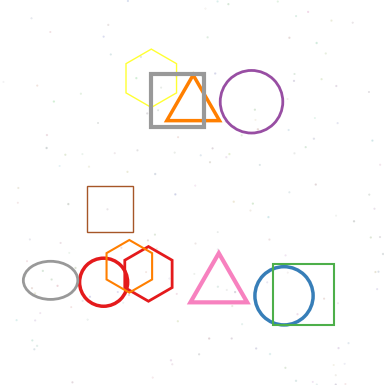[{"shape": "circle", "thickness": 2.5, "radius": 0.31, "center": [0.269, 0.267]}, {"shape": "hexagon", "thickness": 2, "radius": 0.36, "center": [0.386, 0.289]}, {"shape": "circle", "thickness": 2.5, "radius": 0.38, "center": [0.738, 0.232]}, {"shape": "square", "thickness": 1.5, "radius": 0.4, "center": [0.787, 0.235]}, {"shape": "circle", "thickness": 2, "radius": 0.41, "center": [0.653, 0.736]}, {"shape": "hexagon", "thickness": 1.5, "radius": 0.34, "center": [0.336, 0.308]}, {"shape": "triangle", "thickness": 2.5, "radius": 0.4, "center": [0.502, 0.726]}, {"shape": "hexagon", "thickness": 1, "radius": 0.38, "center": [0.393, 0.797]}, {"shape": "square", "thickness": 1, "radius": 0.3, "center": [0.286, 0.458]}, {"shape": "triangle", "thickness": 3, "radius": 0.43, "center": [0.568, 0.257]}, {"shape": "oval", "thickness": 2, "radius": 0.35, "center": [0.131, 0.272]}, {"shape": "square", "thickness": 3, "radius": 0.34, "center": [0.461, 0.739]}]